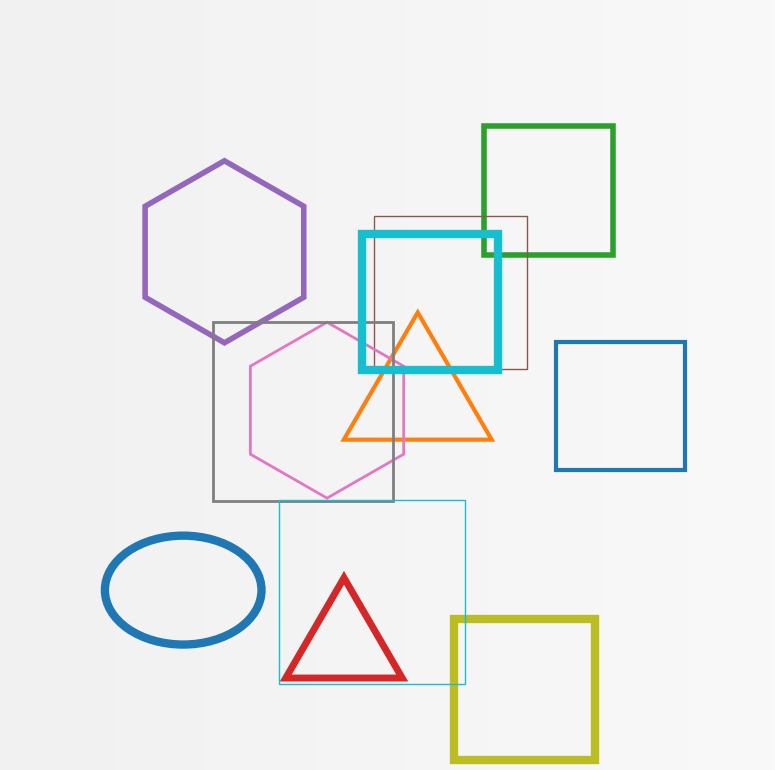[{"shape": "oval", "thickness": 3, "radius": 0.51, "center": [0.236, 0.234]}, {"shape": "square", "thickness": 1.5, "radius": 0.42, "center": [0.801, 0.472]}, {"shape": "triangle", "thickness": 1.5, "radius": 0.55, "center": [0.539, 0.484]}, {"shape": "square", "thickness": 2, "radius": 0.42, "center": [0.708, 0.753]}, {"shape": "triangle", "thickness": 2.5, "radius": 0.43, "center": [0.444, 0.163]}, {"shape": "hexagon", "thickness": 2, "radius": 0.59, "center": [0.29, 0.673]}, {"shape": "square", "thickness": 0.5, "radius": 0.5, "center": [0.581, 0.62]}, {"shape": "hexagon", "thickness": 1, "radius": 0.57, "center": [0.422, 0.467]}, {"shape": "square", "thickness": 1, "radius": 0.58, "center": [0.391, 0.466]}, {"shape": "square", "thickness": 3, "radius": 0.46, "center": [0.677, 0.105]}, {"shape": "square", "thickness": 0.5, "radius": 0.6, "center": [0.48, 0.231]}, {"shape": "square", "thickness": 3, "radius": 0.44, "center": [0.555, 0.608]}]